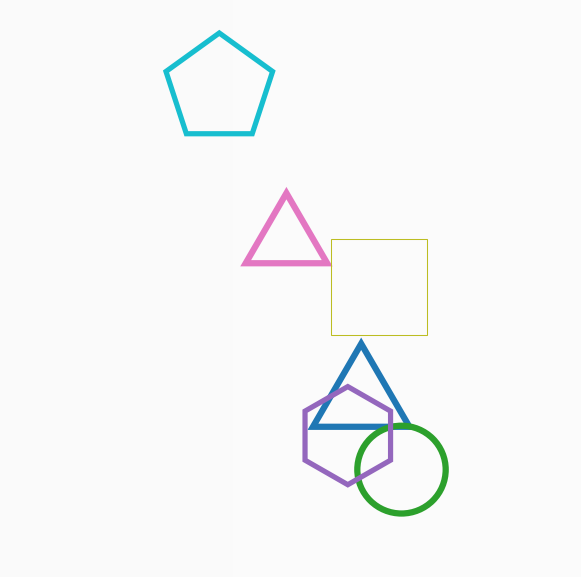[{"shape": "triangle", "thickness": 3, "radius": 0.48, "center": [0.621, 0.308]}, {"shape": "circle", "thickness": 3, "radius": 0.38, "center": [0.691, 0.186]}, {"shape": "hexagon", "thickness": 2.5, "radius": 0.42, "center": [0.598, 0.245]}, {"shape": "triangle", "thickness": 3, "radius": 0.4, "center": [0.493, 0.584]}, {"shape": "square", "thickness": 0.5, "radius": 0.41, "center": [0.652, 0.502]}, {"shape": "pentagon", "thickness": 2.5, "radius": 0.48, "center": [0.377, 0.846]}]